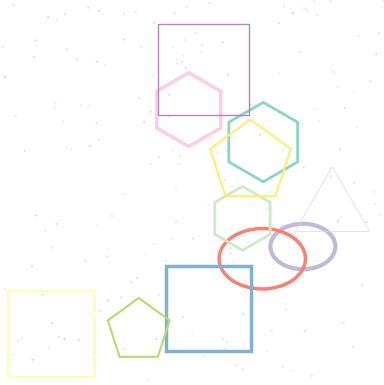[{"shape": "hexagon", "thickness": 2, "radius": 0.52, "center": [0.684, 0.631]}, {"shape": "square", "thickness": 1.5, "radius": 0.56, "center": [0.133, 0.132]}, {"shape": "oval", "thickness": 3, "radius": 0.42, "center": [0.787, 0.36]}, {"shape": "oval", "thickness": 2.5, "radius": 0.56, "center": [0.681, 0.328]}, {"shape": "square", "thickness": 2.5, "radius": 0.55, "center": [0.541, 0.198]}, {"shape": "pentagon", "thickness": 1.5, "radius": 0.42, "center": [0.36, 0.142]}, {"shape": "hexagon", "thickness": 2.5, "radius": 0.48, "center": [0.49, 0.715]}, {"shape": "triangle", "thickness": 0.5, "radius": 0.56, "center": [0.863, 0.455]}, {"shape": "square", "thickness": 1, "radius": 0.59, "center": [0.529, 0.819]}, {"shape": "hexagon", "thickness": 2, "radius": 0.41, "center": [0.63, 0.433]}, {"shape": "pentagon", "thickness": 1.5, "radius": 0.55, "center": [0.651, 0.579]}]